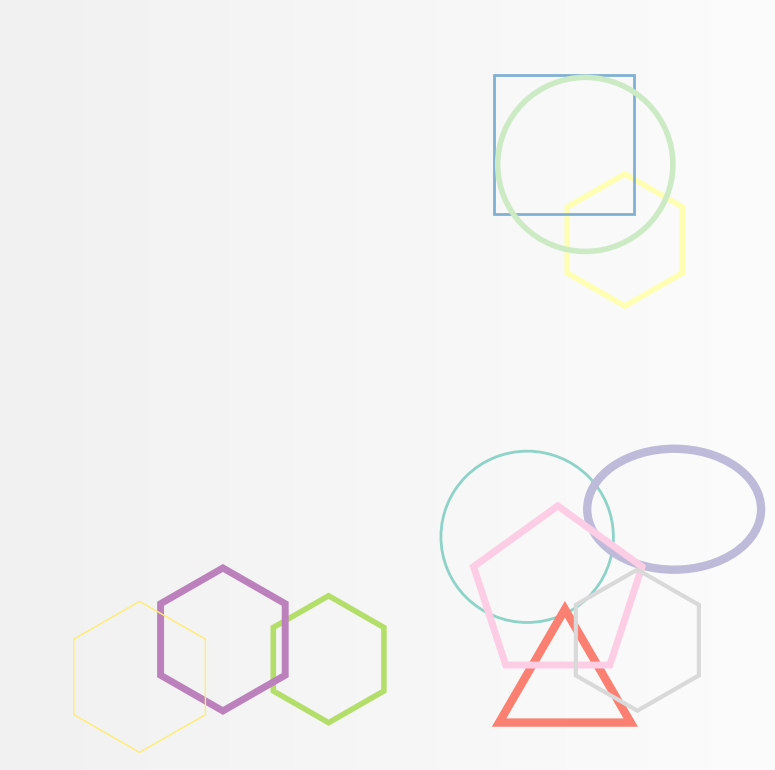[{"shape": "circle", "thickness": 1, "radius": 0.56, "center": [0.68, 0.303]}, {"shape": "hexagon", "thickness": 2, "radius": 0.43, "center": [0.806, 0.688]}, {"shape": "oval", "thickness": 3, "radius": 0.56, "center": [0.87, 0.339]}, {"shape": "triangle", "thickness": 3, "radius": 0.49, "center": [0.729, 0.111]}, {"shape": "square", "thickness": 1, "radius": 0.45, "center": [0.728, 0.813]}, {"shape": "hexagon", "thickness": 2, "radius": 0.41, "center": [0.424, 0.144]}, {"shape": "pentagon", "thickness": 2.5, "radius": 0.57, "center": [0.72, 0.229]}, {"shape": "hexagon", "thickness": 1.5, "radius": 0.46, "center": [0.822, 0.169]}, {"shape": "hexagon", "thickness": 2.5, "radius": 0.46, "center": [0.288, 0.17]}, {"shape": "circle", "thickness": 2, "radius": 0.57, "center": [0.755, 0.786]}, {"shape": "hexagon", "thickness": 0.5, "radius": 0.49, "center": [0.18, 0.121]}]